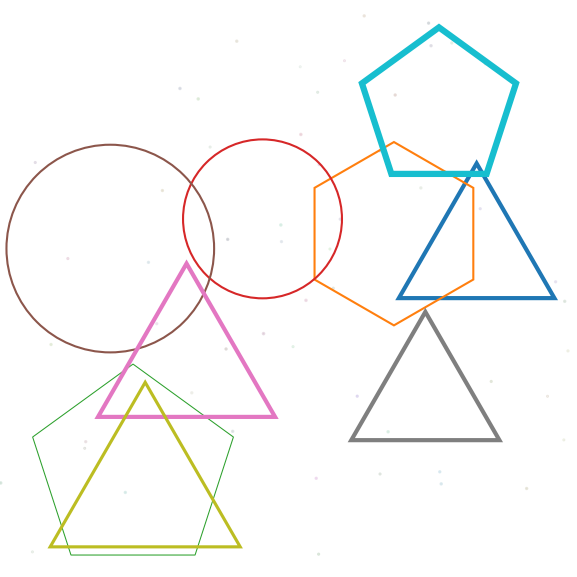[{"shape": "triangle", "thickness": 2, "radius": 0.78, "center": [0.825, 0.561]}, {"shape": "hexagon", "thickness": 1, "radius": 0.79, "center": [0.682, 0.594]}, {"shape": "pentagon", "thickness": 0.5, "radius": 0.91, "center": [0.23, 0.186]}, {"shape": "circle", "thickness": 1, "radius": 0.69, "center": [0.455, 0.62]}, {"shape": "circle", "thickness": 1, "radius": 0.9, "center": [0.191, 0.569]}, {"shape": "triangle", "thickness": 2, "radius": 0.89, "center": [0.323, 0.366]}, {"shape": "triangle", "thickness": 2, "radius": 0.74, "center": [0.737, 0.311]}, {"shape": "triangle", "thickness": 1.5, "radius": 0.95, "center": [0.251, 0.147]}, {"shape": "pentagon", "thickness": 3, "radius": 0.7, "center": [0.76, 0.811]}]